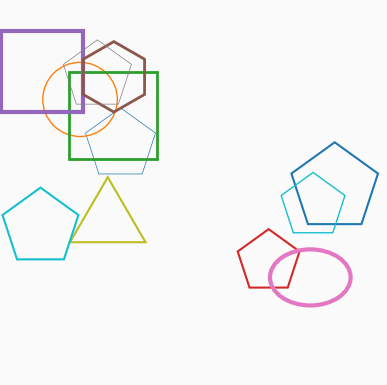[{"shape": "pentagon", "thickness": 1.5, "radius": 0.59, "center": [0.864, 0.513]}, {"shape": "pentagon", "thickness": 0.5, "radius": 0.47, "center": [0.311, 0.625]}, {"shape": "circle", "thickness": 1, "radius": 0.48, "center": [0.207, 0.742]}, {"shape": "square", "thickness": 2, "radius": 0.57, "center": [0.29, 0.699]}, {"shape": "pentagon", "thickness": 1.5, "radius": 0.42, "center": [0.693, 0.321]}, {"shape": "square", "thickness": 3, "radius": 0.52, "center": [0.109, 0.815]}, {"shape": "hexagon", "thickness": 2, "radius": 0.46, "center": [0.294, 0.8]}, {"shape": "oval", "thickness": 3, "radius": 0.52, "center": [0.801, 0.279]}, {"shape": "pentagon", "thickness": 0.5, "radius": 0.46, "center": [0.251, 0.804]}, {"shape": "triangle", "thickness": 1.5, "radius": 0.56, "center": [0.278, 0.427]}, {"shape": "pentagon", "thickness": 1.5, "radius": 0.52, "center": [0.104, 0.41]}, {"shape": "pentagon", "thickness": 1, "radius": 0.43, "center": [0.808, 0.465]}]